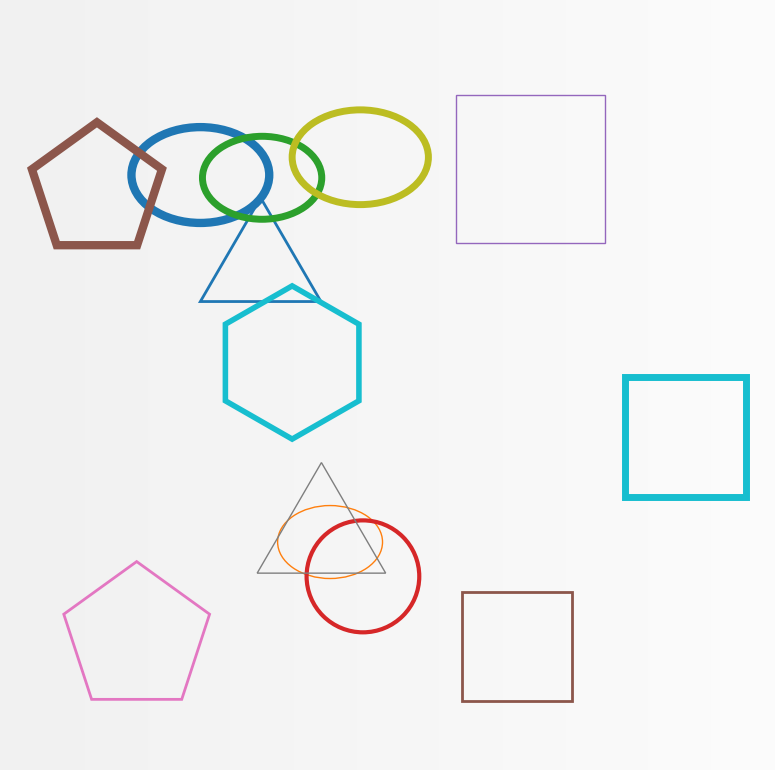[{"shape": "oval", "thickness": 3, "radius": 0.44, "center": [0.259, 0.773]}, {"shape": "triangle", "thickness": 1, "radius": 0.45, "center": [0.336, 0.653]}, {"shape": "oval", "thickness": 0.5, "radius": 0.34, "center": [0.426, 0.296]}, {"shape": "oval", "thickness": 2.5, "radius": 0.38, "center": [0.338, 0.769]}, {"shape": "circle", "thickness": 1.5, "radius": 0.36, "center": [0.468, 0.251]}, {"shape": "square", "thickness": 0.5, "radius": 0.48, "center": [0.685, 0.781]}, {"shape": "pentagon", "thickness": 3, "radius": 0.44, "center": [0.125, 0.753]}, {"shape": "square", "thickness": 1, "radius": 0.35, "center": [0.667, 0.16]}, {"shape": "pentagon", "thickness": 1, "radius": 0.49, "center": [0.176, 0.172]}, {"shape": "triangle", "thickness": 0.5, "radius": 0.48, "center": [0.415, 0.304]}, {"shape": "oval", "thickness": 2.5, "radius": 0.44, "center": [0.465, 0.796]}, {"shape": "square", "thickness": 2.5, "radius": 0.39, "center": [0.885, 0.433]}, {"shape": "hexagon", "thickness": 2, "radius": 0.5, "center": [0.377, 0.529]}]